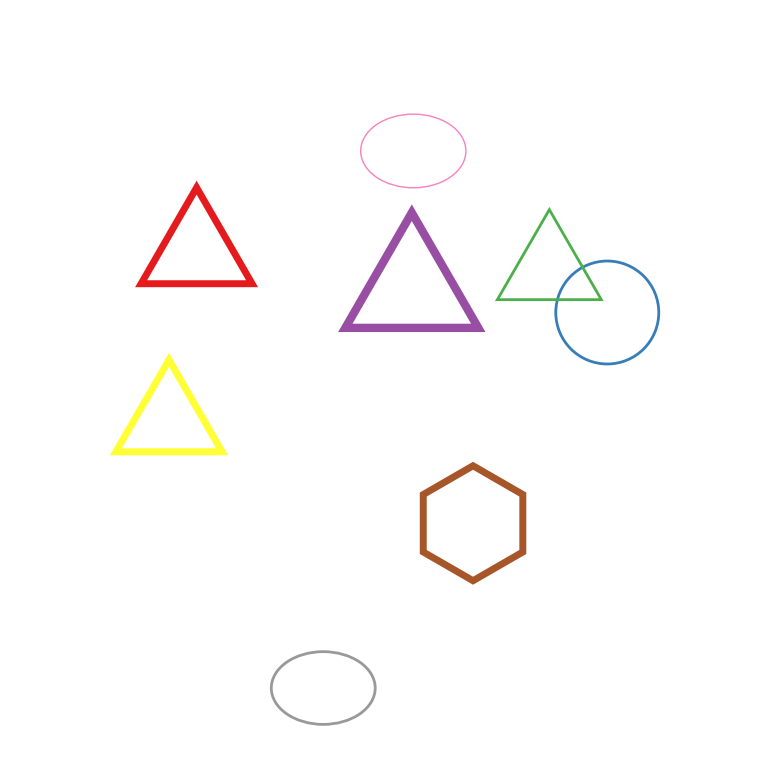[{"shape": "triangle", "thickness": 2.5, "radius": 0.42, "center": [0.255, 0.673]}, {"shape": "circle", "thickness": 1, "radius": 0.33, "center": [0.789, 0.594]}, {"shape": "triangle", "thickness": 1, "radius": 0.39, "center": [0.713, 0.65]}, {"shape": "triangle", "thickness": 3, "radius": 0.5, "center": [0.535, 0.624]}, {"shape": "triangle", "thickness": 2.5, "radius": 0.4, "center": [0.219, 0.453]}, {"shape": "hexagon", "thickness": 2.5, "radius": 0.37, "center": [0.614, 0.32]}, {"shape": "oval", "thickness": 0.5, "radius": 0.34, "center": [0.537, 0.804]}, {"shape": "oval", "thickness": 1, "radius": 0.34, "center": [0.42, 0.106]}]